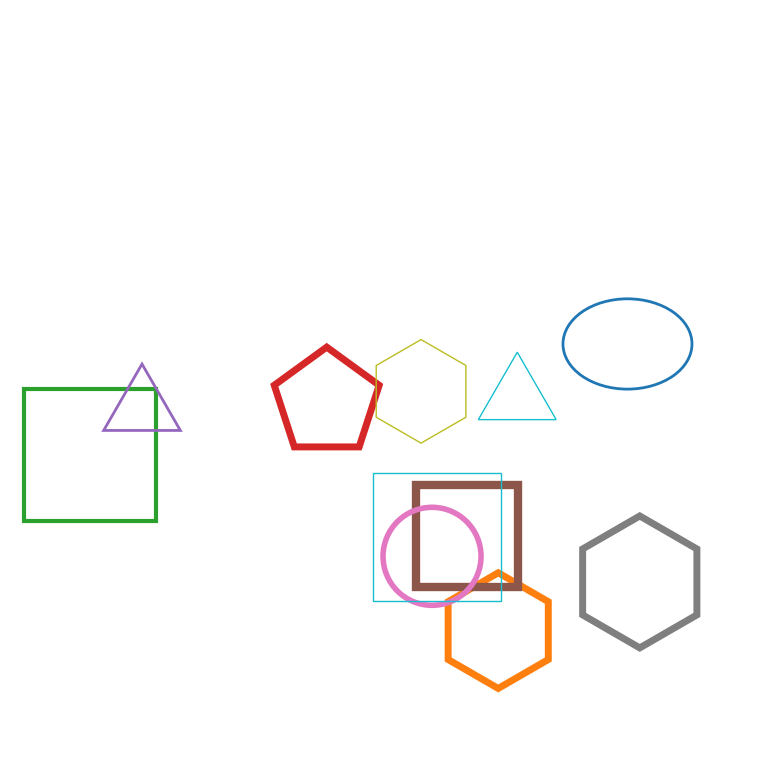[{"shape": "oval", "thickness": 1, "radius": 0.42, "center": [0.815, 0.553]}, {"shape": "hexagon", "thickness": 2.5, "radius": 0.38, "center": [0.647, 0.181]}, {"shape": "square", "thickness": 1.5, "radius": 0.43, "center": [0.117, 0.409]}, {"shape": "pentagon", "thickness": 2.5, "radius": 0.36, "center": [0.424, 0.478]}, {"shape": "triangle", "thickness": 1, "radius": 0.29, "center": [0.184, 0.47]}, {"shape": "square", "thickness": 3, "radius": 0.33, "center": [0.606, 0.304]}, {"shape": "circle", "thickness": 2, "radius": 0.32, "center": [0.561, 0.278]}, {"shape": "hexagon", "thickness": 2.5, "radius": 0.43, "center": [0.831, 0.244]}, {"shape": "hexagon", "thickness": 0.5, "radius": 0.34, "center": [0.547, 0.492]}, {"shape": "triangle", "thickness": 0.5, "radius": 0.29, "center": [0.672, 0.484]}, {"shape": "square", "thickness": 0.5, "radius": 0.42, "center": [0.568, 0.302]}]